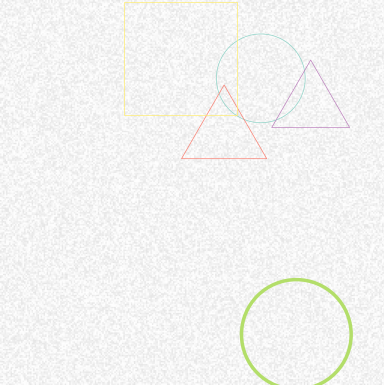[{"shape": "circle", "thickness": 0.5, "radius": 0.58, "center": [0.677, 0.797]}, {"shape": "triangle", "thickness": 0.5, "radius": 0.64, "center": [0.582, 0.652]}, {"shape": "circle", "thickness": 2.5, "radius": 0.71, "center": [0.77, 0.131]}, {"shape": "triangle", "thickness": 0.5, "radius": 0.58, "center": [0.807, 0.727]}, {"shape": "square", "thickness": 0.5, "radius": 0.73, "center": [0.468, 0.848]}]